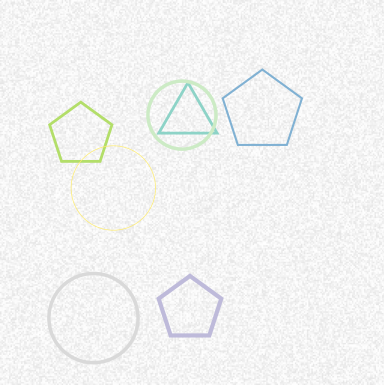[{"shape": "triangle", "thickness": 2, "radius": 0.44, "center": [0.488, 0.698]}, {"shape": "pentagon", "thickness": 3, "radius": 0.43, "center": [0.493, 0.198]}, {"shape": "pentagon", "thickness": 1.5, "radius": 0.54, "center": [0.681, 0.711]}, {"shape": "pentagon", "thickness": 2, "radius": 0.43, "center": [0.21, 0.65]}, {"shape": "circle", "thickness": 2.5, "radius": 0.58, "center": [0.243, 0.174]}, {"shape": "circle", "thickness": 2.5, "radius": 0.44, "center": [0.473, 0.701]}, {"shape": "circle", "thickness": 0.5, "radius": 0.55, "center": [0.294, 0.512]}]